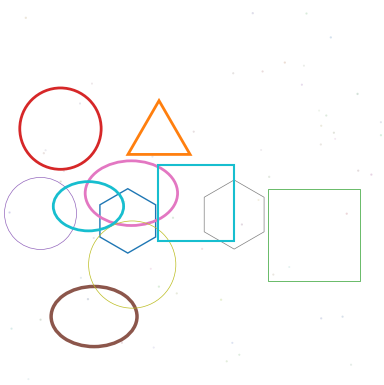[{"shape": "hexagon", "thickness": 1, "radius": 0.42, "center": [0.332, 0.426]}, {"shape": "triangle", "thickness": 2, "radius": 0.47, "center": [0.413, 0.645]}, {"shape": "square", "thickness": 0.5, "radius": 0.6, "center": [0.816, 0.389]}, {"shape": "circle", "thickness": 2, "radius": 0.53, "center": [0.157, 0.666]}, {"shape": "circle", "thickness": 0.5, "radius": 0.47, "center": [0.105, 0.446]}, {"shape": "oval", "thickness": 2.5, "radius": 0.56, "center": [0.244, 0.178]}, {"shape": "oval", "thickness": 2, "radius": 0.6, "center": [0.341, 0.498]}, {"shape": "hexagon", "thickness": 0.5, "radius": 0.45, "center": [0.608, 0.443]}, {"shape": "circle", "thickness": 0.5, "radius": 0.57, "center": [0.343, 0.313]}, {"shape": "square", "thickness": 1.5, "radius": 0.5, "center": [0.509, 0.472]}, {"shape": "oval", "thickness": 2, "radius": 0.46, "center": [0.23, 0.464]}]